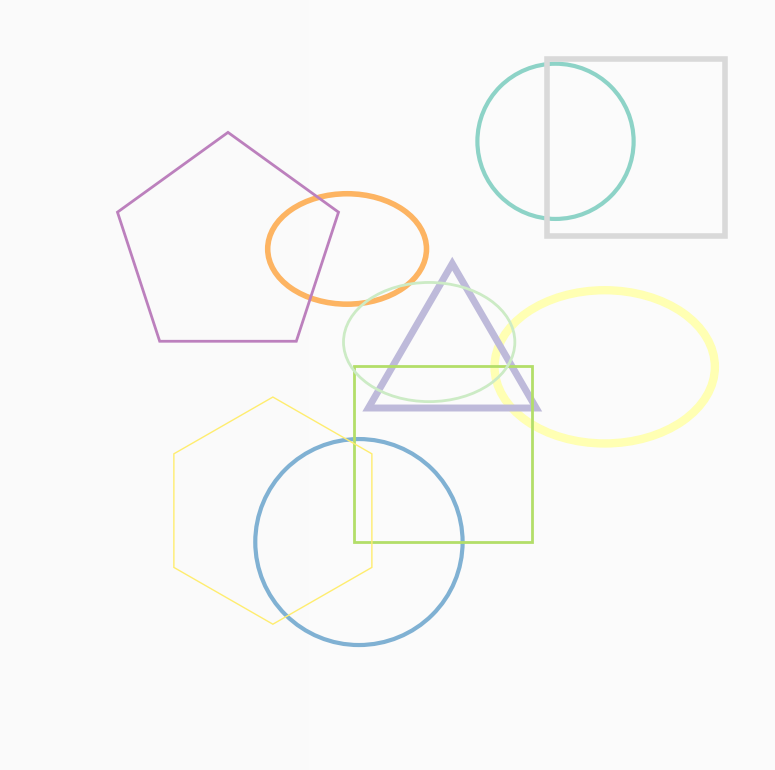[{"shape": "circle", "thickness": 1.5, "radius": 0.5, "center": [0.717, 0.816]}, {"shape": "oval", "thickness": 3, "radius": 0.71, "center": [0.78, 0.524]}, {"shape": "triangle", "thickness": 2.5, "radius": 0.62, "center": [0.584, 0.533]}, {"shape": "circle", "thickness": 1.5, "radius": 0.67, "center": [0.463, 0.296]}, {"shape": "oval", "thickness": 2, "radius": 0.51, "center": [0.448, 0.677]}, {"shape": "square", "thickness": 1, "radius": 0.57, "center": [0.572, 0.41]}, {"shape": "square", "thickness": 2, "radius": 0.58, "center": [0.821, 0.808]}, {"shape": "pentagon", "thickness": 1, "radius": 0.75, "center": [0.294, 0.678]}, {"shape": "oval", "thickness": 1, "radius": 0.55, "center": [0.554, 0.556]}, {"shape": "hexagon", "thickness": 0.5, "radius": 0.74, "center": [0.352, 0.337]}]